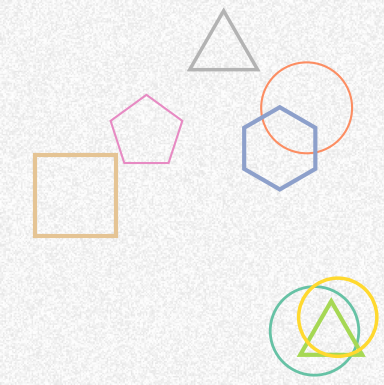[{"shape": "circle", "thickness": 2, "radius": 0.58, "center": [0.817, 0.141]}, {"shape": "circle", "thickness": 1.5, "radius": 0.59, "center": [0.796, 0.72]}, {"shape": "hexagon", "thickness": 3, "radius": 0.53, "center": [0.727, 0.615]}, {"shape": "pentagon", "thickness": 1.5, "radius": 0.49, "center": [0.38, 0.656]}, {"shape": "triangle", "thickness": 3, "radius": 0.46, "center": [0.86, 0.125]}, {"shape": "circle", "thickness": 2.5, "radius": 0.51, "center": [0.877, 0.176]}, {"shape": "square", "thickness": 3, "radius": 0.53, "center": [0.197, 0.492]}, {"shape": "triangle", "thickness": 2.5, "radius": 0.51, "center": [0.581, 0.87]}]